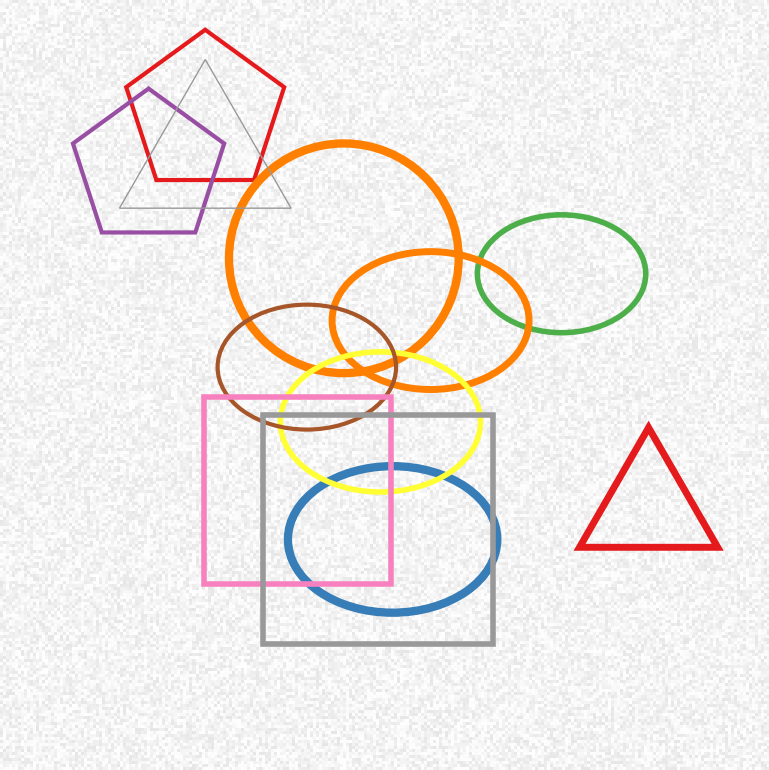[{"shape": "triangle", "thickness": 2.5, "radius": 0.52, "center": [0.842, 0.341]}, {"shape": "pentagon", "thickness": 1.5, "radius": 0.54, "center": [0.267, 0.853]}, {"shape": "oval", "thickness": 3, "radius": 0.68, "center": [0.51, 0.299]}, {"shape": "oval", "thickness": 2, "radius": 0.55, "center": [0.729, 0.644]}, {"shape": "pentagon", "thickness": 1.5, "radius": 0.52, "center": [0.193, 0.782]}, {"shape": "circle", "thickness": 3, "radius": 0.75, "center": [0.447, 0.665]}, {"shape": "oval", "thickness": 2.5, "radius": 0.64, "center": [0.559, 0.584]}, {"shape": "oval", "thickness": 2, "radius": 0.65, "center": [0.494, 0.452]}, {"shape": "oval", "thickness": 1.5, "radius": 0.58, "center": [0.398, 0.523]}, {"shape": "square", "thickness": 2, "radius": 0.61, "center": [0.387, 0.364]}, {"shape": "square", "thickness": 2, "radius": 0.75, "center": [0.491, 0.312]}, {"shape": "triangle", "thickness": 0.5, "radius": 0.64, "center": [0.267, 0.794]}]